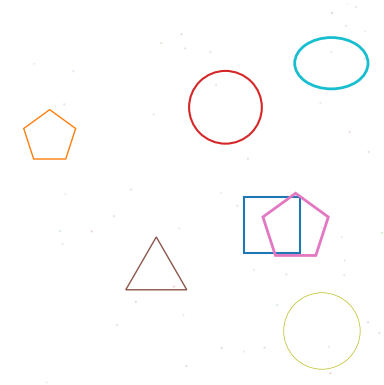[{"shape": "square", "thickness": 1.5, "radius": 0.37, "center": [0.707, 0.415]}, {"shape": "pentagon", "thickness": 1, "radius": 0.35, "center": [0.129, 0.644]}, {"shape": "circle", "thickness": 1.5, "radius": 0.47, "center": [0.586, 0.721]}, {"shape": "triangle", "thickness": 1, "radius": 0.46, "center": [0.406, 0.293]}, {"shape": "pentagon", "thickness": 2, "radius": 0.45, "center": [0.768, 0.409]}, {"shape": "circle", "thickness": 0.5, "radius": 0.5, "center": [0.836, 0.14]}, {"shape": "oval", "thickness": 2, "radius": 0.48, "center": [0.861, 0.836]}]